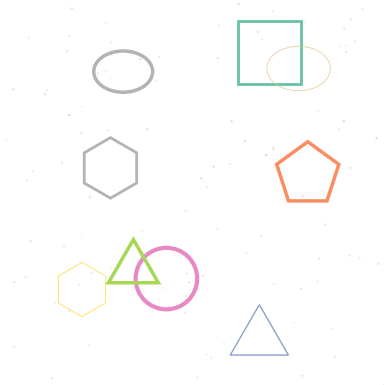[{"shape": "square", "thickness": 2, "radius": 0.4, "center": [0.7, 0.864]}, {"shape": "pentagon", "thickness": 2.5, "radius": 0.42, "center": [0.799, 0.547]}, {"shape": "triangle", "thickness": 1, "radius": 0.44, "center": [0.674, 0.121]}, {"shape": "circle", "thickness": 3, "radius": 0.4, "center": [0.432, 0.276]}, {"shape": "triangle", "thickness": 2.5, "radius": 0.37, "center": [0.346, 0.303]}, {"shape": "hexagon", "thickness": 0.5, "radius": 0.35, "center": [0.213, 0.248]}, {"shape": "oval", "thickness": 0.5, "radius": 0.41, "center": [0.775, 0.822]}, {"shape": "oval", "thickness": 2.5, "radius": 0.38, "center": [0.32, 0.814]}, {"shape": "hexagon", "thickness": 2, "radius": 0.39, "center": [0.287, 0.564]}]